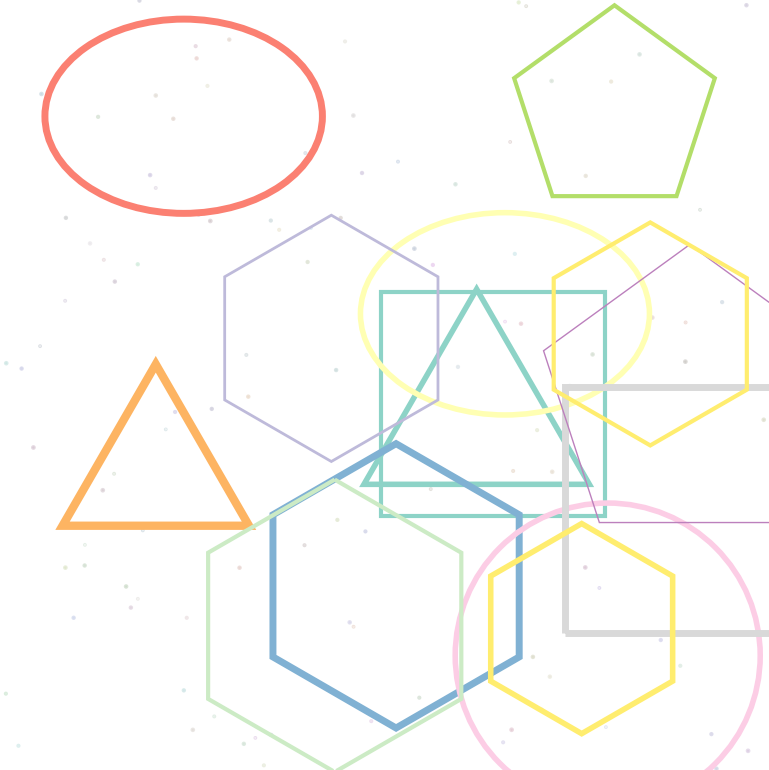[{"shape": "square", "thickness": 1.5, "radius": 0.73, "center": [0.641, 0.476]}, {"shape": "triangle", "thickness": 2, "radius": 0.85, "center": [0.619, 0.456]}, {"shape": "oval", "thickness": 2, "radius": 0.94, "center": [0.656, 0.592]}, {"shape": "hexagon", "thickness": 1, "radius": 0.8, "center": [0.43, 0.561]}, {"shape": "oval", "thickness": 2.5, "radius": 0.9, "center": [0.239, 0.849]}, {"shape": "hexagon", "thickness": 2.5, "radius": 0.92, "center": [0.514, 0.239]}, {"shape": "triangle", "thickness": 3, "radius": 0.7, "center": [0.202, 0.387]}, {"shape": "pentagon", "thickness": 1.5, "radius": 0.69, "center": [0.798, 0.856]}, {"shape": "circle", "thickness": 2, "radius": 0.99, "center": [0.789, 0.149]}, {"shape": "square", "thickness": 2.5, "radius": 0.8, "center": [0.894, 0.338]}, {"shape": "pentagon", "thickness": 0.5, "radius": 1.0, "center": [0.896, 0.483]}, {"shape": "hexagon", "thickness": 1.5, "radius": 0.95, "center": [0.435, 0.187]}, {"shape": "hexagon", "thickness": 1.5, "radius": 0.72, "center": [0.845, 0.566]}, {"shape": "hexagon", "thickness": 2, "radius": 0.68, "center": [0.755, 0.184]}]